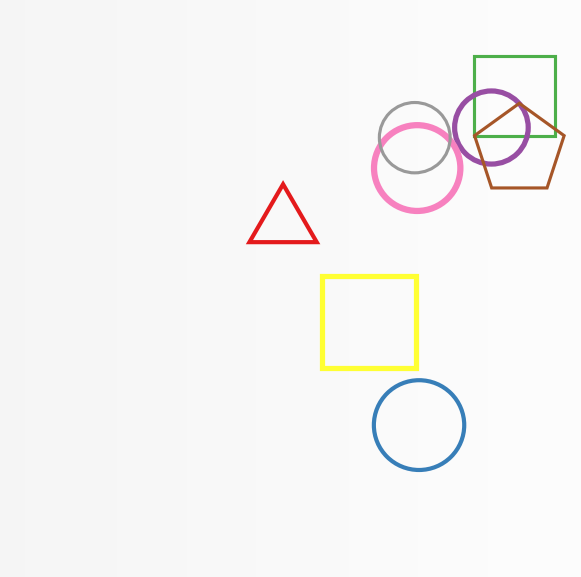[{"shape": "triangle", "thickness": 2, "radius": 0.33, "center": [0.487, 0.613]}, {"shape": "circle", "thickness": 2, "radius": 0.39, "center": [0.721, 0.263]}, {"shape": "square", "thickness": 1.5, "radius": 0.35, "center": [0.885, 0.833]}, {"shape": "circle", "thickness": 2.5, "radius": 0.32, "center": [0.845, 0.778]}, {"shape": "square", "thickness": 2.5, "radius": 0.4, "center": [0.635, 0.441]}, {"shape": "pentagon", "thickness": 1.5, "radius": 0.41, "center": [0.893, 0.739]}, {"shape": "circle", "thickness": 3, "radius": 0.37, "center": [0.718, 0.708]}, {"shape": "circle", "thickness": 1.5, "radius": 0.3, "center": [0.714, 0.761]}]